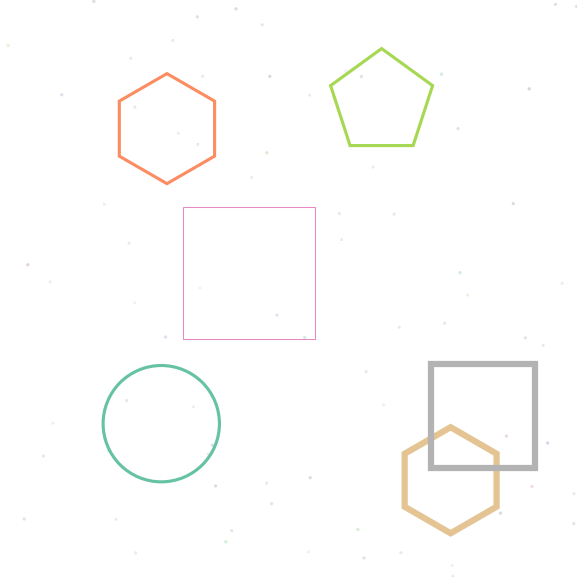[{"shape": "circle", "thickness": 1.5, "radius": 0.5, "center": [0.279, 0.266]}, {"shape": "hexagon", "thickness": 1.5, "radius": 0.48, "center": [0.289, 0.776]}, {"shape": "square", "thickness": 0.5, "radius": 0.57, "center": [0.432, 0.527]}, {"shape": "pentagon", "thickness": 1.5, "radius": 0.46, "center": [0.661, 0.822]}, {"shape": "hexagon", "thickness": 3, "radius": 0.46, "center": [0.78, 0.168]}, {"shape": "square", "thickness": 3, "radius": 0.45, "center": [0.836, 0.279]}]